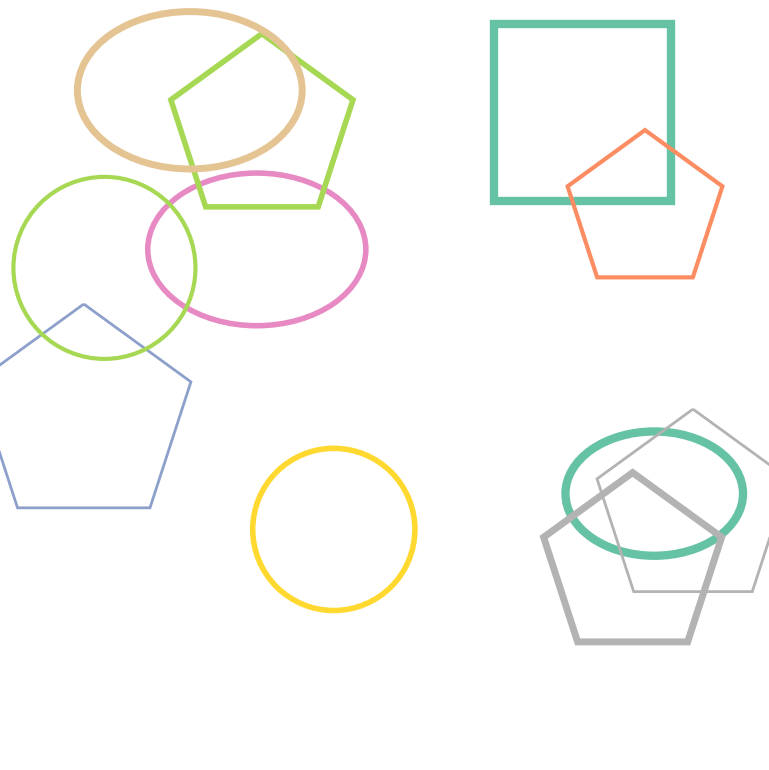[{"shape": "square", "thickness": 3, "radius": 0.57, "center": [0.756, 0.854]}, {"shape": "oval", "thickness": 3, "radius": 0.58, "center": [0.85, 0.359]}, {"shape": "pentagon", "thickness": 1.5, "radius": 0.53, "center": [0.838, 0.725]}, {"shape": "pentagon", "thickness": 1, "radius": 0.73, "center": [0.109, 0.459]}, {"shape": "oval", "thickness": 2, "radius": 0.71, "center": [0.334, 0.676]}, {"shape": "pentagon", "thickness": 2, "radius": 0.62, "center": [0.34, 0.832]}, {"shape": "circle", "thickness": 1.5, "radius": 0.59, "center": [0.136, 0.652]}, {"shape": "circle", "thickness": 2, "radius": 0.53, "center": [0.434, 0.312]}, {"shape": "oval", "thickness": 2.5, "radius": 0.73, "center": [0.246, 0.883]}, {"shape": "pentagon", "thickness": 2.5, "radius": 0.61, "center": [0.822, 0.265]}, {"shape": "pentagon", "thickness": 1, "radius": 0.66, "center": [0.9, 0.338]}]